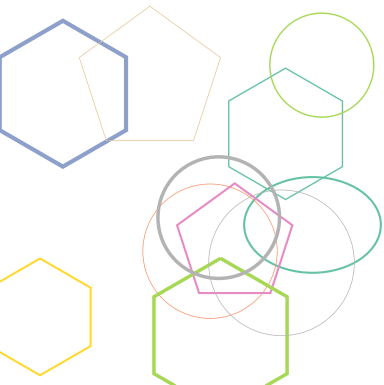[{"shape": "hexagon", "thickness": 1, "radius": 0.85, "center": [0.742, 0.652]}, {"shape": "oval", "thickness": 1.5, "radius": 0.89, "center": [0.812, 0.416]}, {"shape": "circle", "thickness": 0.5, "radius": 0.87, "center": [0.546, 0.348]}, {"shape": "hexagon", "thickness": 3, "radius": 0.95, "center": [0.163, 0.757]}, {"shape": "pentagon", "thickness": 1.5, "radius": 0.79, "center": [0.61, 0.366]}, {"shape": "circle", "thickness": 1, "radius": 0.68, "center": [0.836, 0.831]}, {"shape": "hexagon", "thickness": 2.5, "radius": 1.0, "center": [0.573, 0.129]}, {"shape": "hexagon", "thickness": 1.5, "radius": 0.76, "center": [0.104, 0.177]}, {"shape": "pentagon", "thickness": 0.5, "radius": 0.96, "center": [0.389, 0.791]}, {"shape": "circle", "thickness": 2.5, "radius": 0.79, "center": [0.568, 0.435]}, {"shape": "circle", "thickness": 0.5, "radius": 0.95, "center": [0.731, 0.317]}]